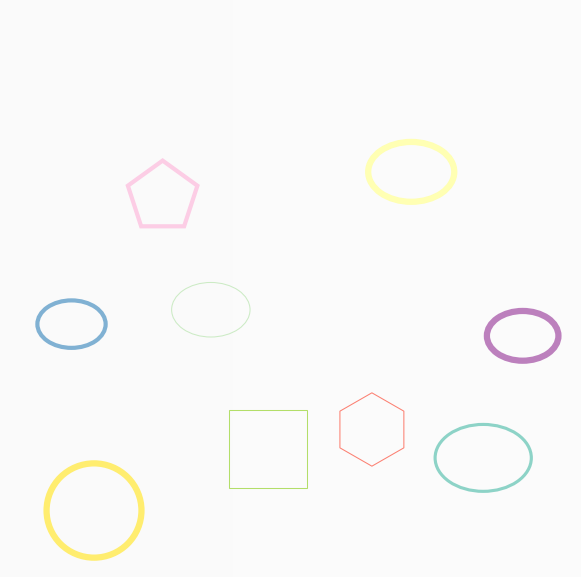[{"shape": "oval", "thickness": 1.5, "radius": 0.41, "center": [0.831, 0.206]}, {"shape": "oval", "thickness": 3, "radius": 0.37, "center": [0.707, 0.702]}, {"shape": "hexagon", "thickness": 0.5, "radius": 0.32, "center": [0.64, 0.255]}, {"shape": "oval", "thickness": 2, "radius": 0.29, "center": [0.123, 0.438]}, {"shape": "square", "thickness": 0.5, "radius": 0.34, "center": [0.461, 0.221]}, {"shape": "pentagon", "thickness": 2, "radius": 0.31, "center": [0.28, 0.658]}, {"shape": "oval", "thickness": 3, "radius": 0.31, "center": [0.899, 0.418]}, {"shape": "oval", "thickness": 0.5, "radius": 0.34, "center": [0.363, 0.463]}, {"shape": "circle", "thickness": 3, "radius": 0.41, "center": [0.162, 0.115]}]